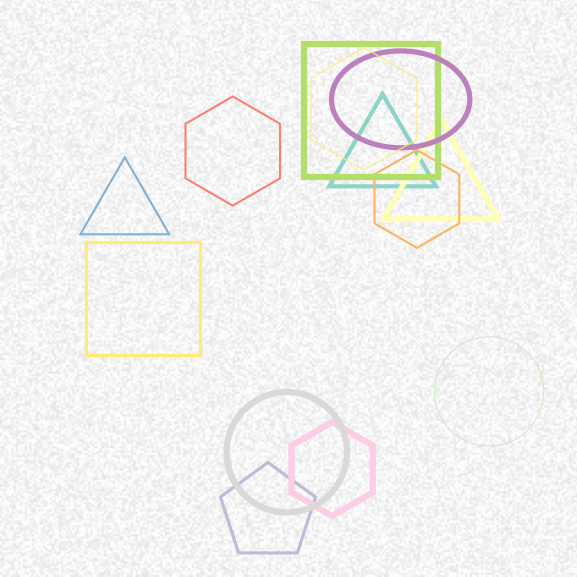[{"shape": "triangle", "thickness": 2, "radius": 0.53, "center": [0.662, 0.73]}, {"shape": "triangle", "thickness": 2.5, "radius": 0.57, "center": [0.763, 0.678]}, {"shape": "pentagon", "thickness": 1.5, "radius": 0.43, "center": [0.464, 0.112]}, {"shape": "hexagon", "thickness": 1, "radius": 0.47, "center": [0.403, 0.738]}, {"shape": "triangle", "thickness": 1, "radius": 0.44, "center": [0.216, 0.638]}, {"shape": "hexagon", "thickness": 1, "radius": 0.42, "center": [0.722, 0.655]}, {"shape": "square", "thickness": 3, "radius": 0.58, "center": [0.642, 0.807]}, {"shape": "hexagon", "thickness": 3, "radius": 0.41, "center": [0.575, 0.187]}, {"shape": "circle", "thickness": 3, "radius": 0.52, "center": [0.497, 0.216]}, {"shape": "oval", "thickness": 2.5, "radius": 0.6, "center": [0.694, 0.827]}, {"shape": "circle", "thickness": 0.5, "radius": 0.47, "center": [0.847, 0.321]}, {"shape": "hexagon", "thickness": 0.5, "radius": 0.53, "center": [0.63, 0.811]}, {"shape": "square", "thickness": 1.5, "radius": 0.49, "center": [0.248, 0.482]}]